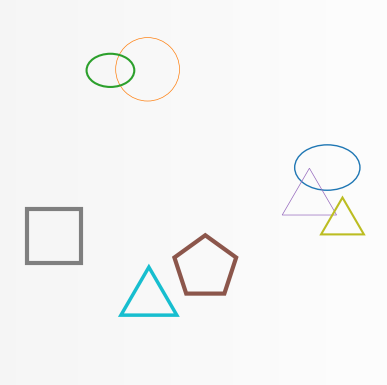[{"shape": "oval", "thickness": 1, "radius": 0.42, "center": [0.845, 0.565]}, {"shape": "circle", "thickness": 0.5, "radius": 0.41, "center": [0.381, 0.82]}, {"shape": "oval", "thickness": 1.5, "radius": 0.31, "center": [0.285, 0.817]}, {"shape": "triangle", "thickness": 0.5, "radius": 0.41, "center": [0.798, 0.482]}, {"shape": "pentagon", "thickness": 3, "radius": 0.42, "center": [0.53, 0.305]}, {"shape": "square", "thickness": 3, "radius": 0.35, "center": [0.139, 0.388]}, {"shape": "triangle", "thickness": 1.5, "radius": 0.32, "center": [0.884, 0.423]}, {"shape": "triangle", "thickness": 2.5, "radius": 0.42, "center": [0.384, 0.223]}]